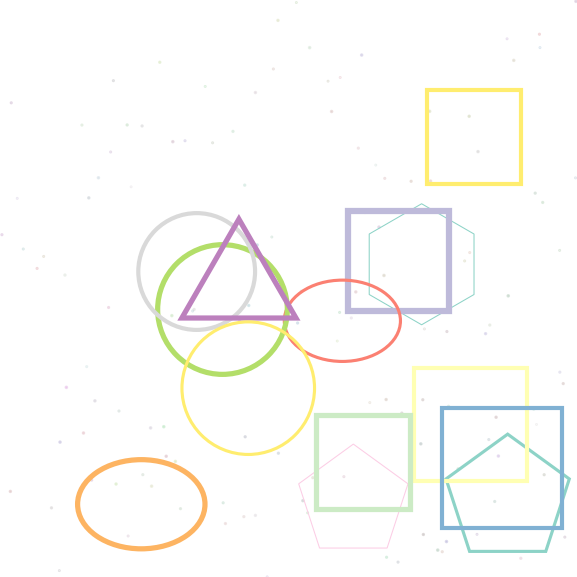[{"shape": "pentagon", "thickness": 1.5, "radius": 0.56, "center": [0.879, 0.135]}, {"shape": "hexagon", "thickness": 0.5, "radius": 0.52, "center": [0.73, 0.542]}, {"shape": "square", "thickness": 2, "radius": 0.49, "center": [0.815, 0.263]}, {"shape": "square", "thickness": 3, "radius": 0.43, "center": [0.69, 0.547]}, {"shape": "oval", "thickness": 1.5, "radius": 0.5, "center": [0.593, 0.444]}, {"shape": "square", "thickness": 2, "radius": 0.52, "center": [0.869, 0.189]}, {"shape": "oval", "thickness": 2.5, "radius": 0.55, "center": [0.245, 0.126]}, {"shape": "circle", "thickness": 2.5, "radius": 0.56, "center": [0.385, 0.463]}, {"shape": "pentagon", "thickness": 0.5, "radius": 0.5, "center": [0.612, 0.131]}, {"shape": "circle", "thickness": 2, "radius": 0.51, "center": [0.341, 0.529]}, {"shape": "triangle", "thickness": 2.5, "radius": 0.57, "center": [0.414, 0.506]}, {"shape": "square", "thickness": 2.5, "radius": 0.41, "center": [0.628, 0.199]}, {"shape": "square", "thickness": 2, "radius": 0.41, "center": [0.821, 0.762]}, {"shape": "circle", "thickness": 1.5, "radius": 0.57, "center": [0.43, 0.327]}]